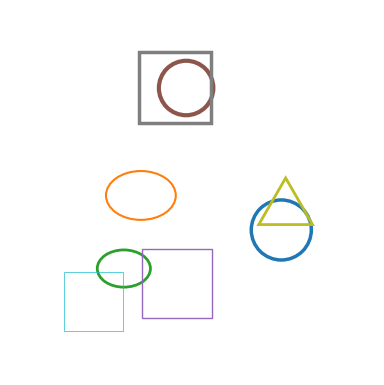[{"shape": "circle", "thickness": 2.5, "radius": 0.39, "center": [0.731, 0.403]}, {"shape": "oval", "thickness": 1.5, "radius": 0.45, "center": [0.366, 0.492]}, {"shape": "oval", "thickness": 2, "radius": 0.35, "center": [0.322, 0.303]}, {"shape": "square", "thickness": 1, "radius": 0.45, "center": [0.46, 0.263]}, {"shape": "circle", "thickness": 3, "radius": 0.35, "center": [0.483, 0.771]}, {"shape": "square", "thickness": 2.5, "radius": 0.46, "center": [0.454, 0.772]}, {"shape": "triangle", "thickness": 2, "radius": 0.4, "center": [0.742, 0.457]}, {"shape": "square", "thickness": 0.5, "radius": 0.38, "center": [0.244, 0.216]}]